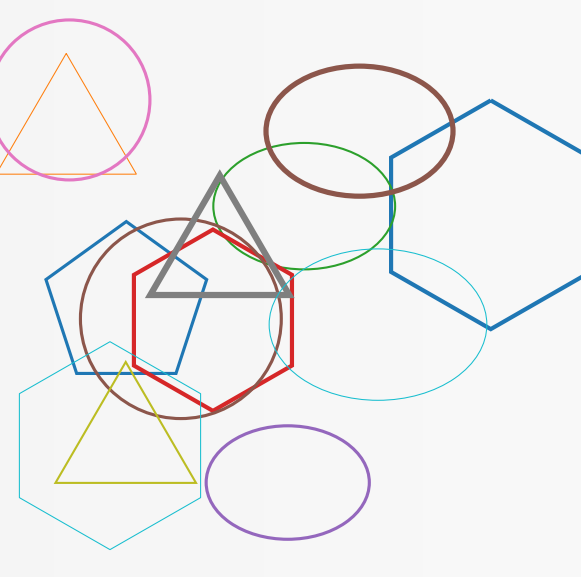[{"shape": "hexagon", "thickness": 2, "radius": 0.99, "center": [0.844, 0.627]}, {"shape": "pentagon", "thickness": 1.5, "radius": 0.73, "center": [0.217, 0.47]}, {"shape": "triangle", "thickness": 0.5, "radius": 0.7, "center": [0.114, 0.767]}, {"shape": "oval", "thickness": 1, "radius": 0.78, "center": [0.523, 0.642]}, {"shape": "hexagon", "thickness": 2, "radius": 0.78, "center": [0.366, 0.445]}, {"shape": "oval", "thickness": 1.5, "radius": 0.7, "center": [0.495, 0.164]}, {"shape": "circle", "thickness": 1.5, "radius": 0.86, "center": [0.311, 0.447]}, {"shape": "oval", "thickness": 2.5, "radius": 0.8, "center": [0.619, 0.772]}, {"shape": "circle", "thickness": 1.5, "radius": 0.69, "center": [0.119, 0.826]}, {"shape": "triangle", "thickness": 3, "radius": 0.69, "center": [0.378, 0.557]}, {"shape": "triangle", "thickness": 1, "radius": 0.7, "center": [0.216, 0.233]}, {"shape": "oval", "thickness": 0.5, "radius": 0.94, "center": [0.65, 0.437]}, {"shape": "hexagon", "thickness": 0.5, "radius": 0.9, "center": [0.189, 0.227]}]